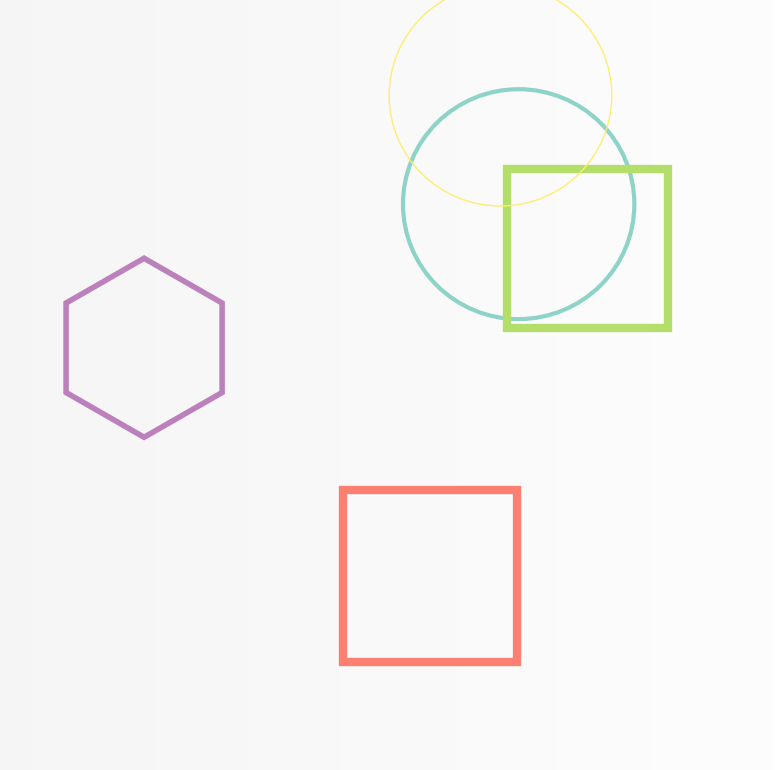[{"shape": "circle", "thickness": 1.5, "radius": 0.75, "center": [0.669, 0.735]}, {"shape": "square", "thickness": 3, "radius": 0.56, "center": [0.555, 0.252]}, {"shape": "square", "thickness": 3, "radius": 0.52, "center": [0.758, 0.677]}, {"shape": "hexagon", "thickness": 2, "radius": 0.58, "center": [0.186, 0.548]}, {"shape": "circle", "thickness": 0.5, "radius": 0.72, "center": [0.646, 0.876]}]